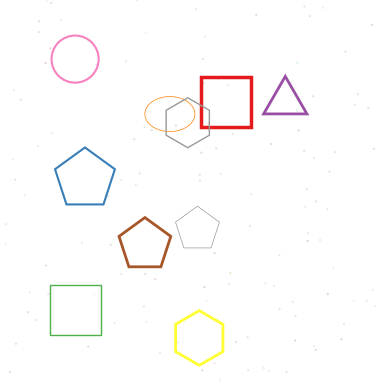[{"shape": "square", "thickness": 2.5, "radius": 0.32, "center": [0.588, 0.736]}, {"shape": "pentagon", "thickness": 1.5, "radius": 0.41, "center": [0.221, 0.535]}, {"shape": "square", "thickness": 1, "radius": 0.33, "center": [0.197, 0.195]}, {"shape": "triangle", "thickness": 2, "radius": 0.32, "center": [0.741, 0.737]}, {"shape": "oval", "thickness": 0.5, "radius": 0.32, "center": [0.441, 0.704]}, {"shape": "hexagon", "thickness": 2, "radius": 0.35, "center": [0.518, 0.122]}, {"shape": "pentagon", "thickness": 2, "radius": 0.35, "center": [0.376, 0.364]}, {"shape": "circle", "thickness": 1.5, "radius": 0.31, "center": [0.195, 0.846]}, {"shape": "pentagon", "thickness": 0.5, "radius": 0.3, "center": [0.513, 0.405]}, {"shape": "hexagon", "thickness": 1, "radius": 0.32, "center": [0.488, 0.681]}]